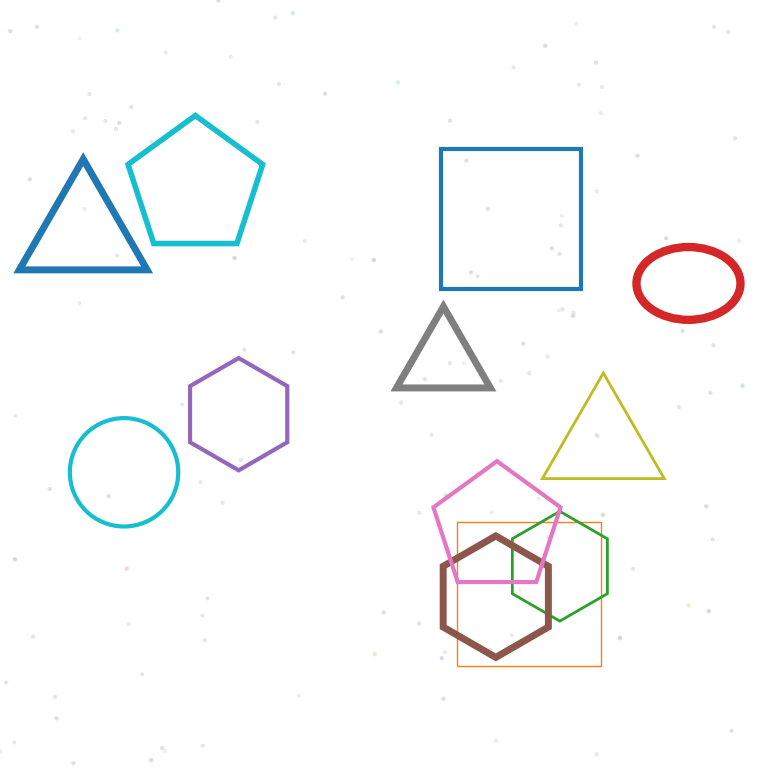[{"shape": "triangle", "thickness": 2.5, "radius": 0.48, "center": [0.108, 0.697]}, {"shape": "square", "thickness": 1.5, "radius": 0.46, "center": [0.663, 0.716]}, {"shape": "square", "thickness": 0.5, "radius": 0.47, "center": [0.687, 0.229]}, {"shape": "hexagon", "thickness": 1, "radius": 0.36, "center": [0.727, 0.265]}, {"shape": "oval", "thickness": 3, "radius": 0.34, "center": [0.894, 0.632]}, {"shape": "hexagon", "thickness": 1.5, "radius": 0.36, "center": [0.31, 0.462]}, {"shape": "hexagon", "thickness": 2.5, "radius": 0.39, "center": [0.644, 0.225]}, {"shape": "pentagon", "thickness": 1.5, "radius": 0.43, "center": [0.645, 0.314]}, {"shape": "triangle", "thickness": 2.5, "radius": 0.35, "center": [0.576, 0.531]}, {"shape": "triangle", "thickness": 1, "radius": 0.46, "center": [0.784, 0.424]}, {"shape": "circle", "thickness": 1.5, "radius": 0.35, "center": [0.161, 0.387]}, {"shape": "pentagon", "thickness": 2, "radius": 0.46, "center": [0.254, 0.758]}]